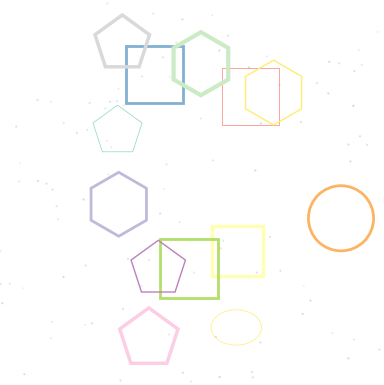[{"shape": "pentagon", "thickness": 0.5, "radius": 0.34, "center": [0.305, 0.66]}, {"shape": "square", "thickness": 2.5, "radius": 0.33, "center": [0.617, 0.348]}, {"shape": "hexagon", "thickness": 2, "radius": 0.42, "center": [0.308, 0.469]}, {"shape": "square", "thickness": 0.5, "radius": 0.37, "center": [0.65, 0.749]}, {"shape": "square", "thickness": 2, "radius": 0.37, "center": [0.4, 0.806]}, {"shape": "circle", "thickness": 2, "radius": 0.42, "center": [0.886, 0.433]}, {"shape": "square", "thickness": 2, "radius": 0.38, "center": [0.491, 0.302]}, {"shape": "pentagon", "thickness": 2.5, "radius": 0.4, "center": [0.387, 0.121]}, {"shape": "pentagon", "thickness": 2.5, "radius": 0.37, "center": [0.318, 0.887]}, {"shape": "pentagon", "thickness": 1, "radius": 0.37, "center": [0.411, 0.302]}, {"shape": "hexagon", "thickness": 3, "radius": 0.41, "center": [0.522, 0.834]}, {"shape": "hexagon", "thickness": 1, "radius": 0.42, "center": [0.711, 0.76]}, {"shape": "oval", "thickness": 0.5, "radius": 0.33, "center": [0.614, 0.149]}]